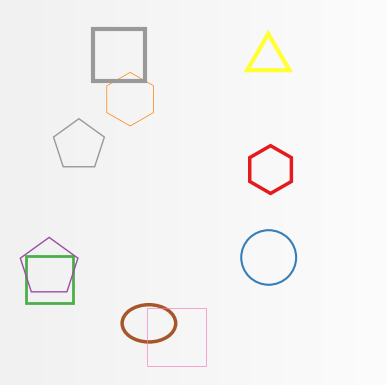[{"shape": "hexagon", "thickness": 2.5, "radius": 0.31, "center": [0.698, 0.56]}, {"shape": "circle", "thickness": 1.5, "radius": 0.35, "center": [0.693, 0.331]}, {"shape": "square", "thickness": 2, "radius": 0.31, "center": [0.128, 0.275]}, {"shape": "pentagon", "thickness": 1, "radius": 0.39, "center": [0.127, 0.305]}, {"shape": "hexagon", "thickness": 0.5, "radius": 0.35, "center": [0.336, 0.742]}, {"shape": "triangle", "thickness": 3, "radius": 0.32, "center": [0.692, 0.849]}, {"shape": "oval", "thickness": 2.5, "radius": 0.35, "center": [0.384, 0.16]}, {"shape": "square", "thickness": 0.5, "radius": 0.38, "center": [0.455, 0.125]}, {"shape": "pentagon", "thickness": 1, "radius": 0.35, "center": [0.204, 0.623]}, {"shape": "square", "thickness": 3, "radius": 0.34, "center": [0.307, 0.857]}]